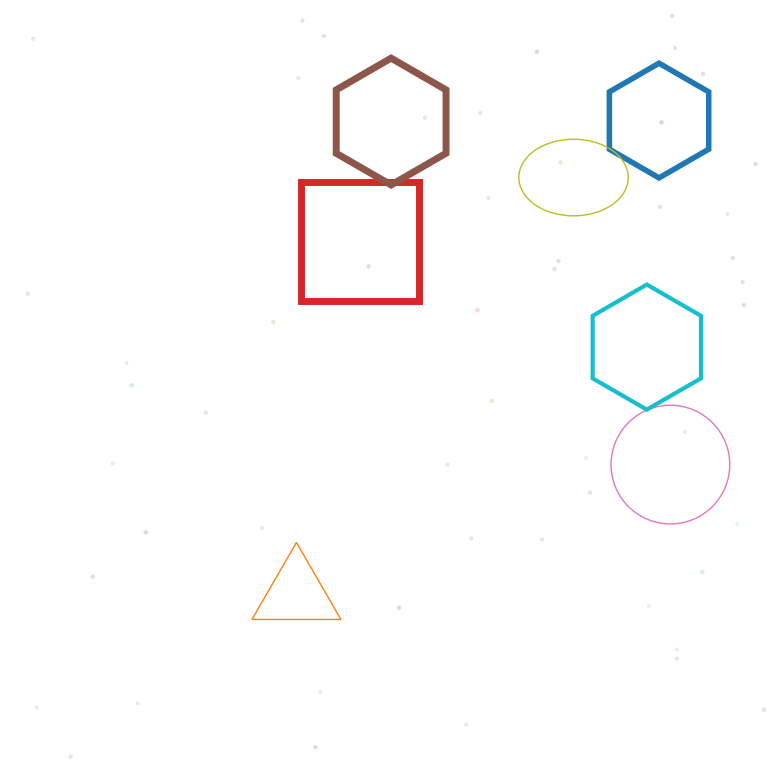[{"shape": "hexagon", "thickness": 2, "radius": 0.37, "center": [0.856, 0.843]}, {"shape": "triangle", "thickness": 0.5, "radius": 0.33, "center": [0.385, 0.229]}, {"shape": "square", "thickness": 2.5, "radius": 0.38, "center": [0.467, 0.686]}, {"shape": "hexagon", "thickness": 2.5, "radius": 0.41, "center": [0.508, 0.842]}, {"shape": "circle", "thickness": 0.5, "radius": 0.39, "center": [0.871, 0.397]}, {"shape": "oval", "thickness": 0.5, "radius": 0.36, "center": [0.745, 0.769]}, {"shape": "hexagon", "thickness": 1.5, "radius": 0.41, "center": [0.84, 0.549]}]